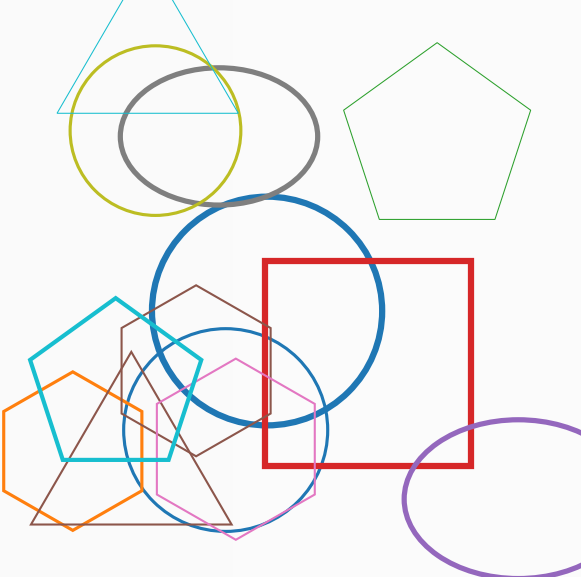[{"shape": "circle", "thickness": 1.5, "radius": 0.88, "center": [0.388, 0.254]}, {"shape": "circle", "thickness": 3, "radius": 0.99, "center": [0.459, 0.461]}, {"shape": "hexagon", "thickness": 1.5, "radius": 0.69, "center": [0.125, 0.218]}, {"shape": "pentagon", "thickness": 0.5, "radius": 0.85, "center": [0.752, 0.756]}, {"shape": "square", "thickness": 3, "radius": 0.89, "center": [0.634, 0.37]}, {"shape": "oval", "thickness": 2.5, "radius": 0.98, "center": [0.892, 0.135]}, {"shape": "hexagon", "thickness": 1, "radius": 0.74, "center": [0.337, 0.357]}, {"shape": "triangle", "thickness": 1, "radius": 1.0, "center": [0.226, 0.191]}, {"shape": "hexagon", "thickness": 1, "radius": 0.78, "center": [0.406, 0.221]}, {"shape": "oval", "thickness": 2.5, "radius": 0.85, "center": [0.377, 0.763]}, {"shape": "circle", "thickness": 1.5, "radius": 0.73, "center": [0.267, 0.773]}, {"shape": "pentagon", "thickness": 2, "radius": 0.77, "center": [0.199, 0.328]}, {"shape": "triangle", "thickness": 0.5, "radius": 0.9, "center": [0.254, 0.893]}]